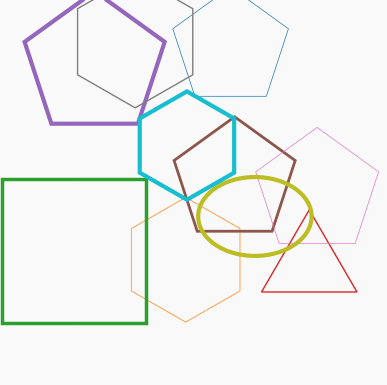[{"shape": "pentagon", "thickness": 0.5, "radius": 0.78, "center": [0.595, 0.877]}, {"shape": "hexagon", "thickness": 0.5, "radius": 0.81, "center": [0.479, 0.325]}, {"shape": "square", "thickness": 2.5, "radius": 0.93, "center": [0.191, 0.348]}, {"shape": "triangle", "thickness": 1, "radius": 0.71, "center": [0.798, 0.313]}, {"shape": "pentagon", "thickness": 3, "radius": 0.95, "center": [0.244, 0.832]}, {"shape": "pentagon", "thickness": 2, "radius": 0.82, "center": [0.606, 0.532]}, {"shape": "pentagon", "thickness": 0.5, "radius": 0.83, "center": [0.818, 0.502]}, {"shape": "hexagon", "thickness": 1, "radius": 0.86, "center": [0.349, 0.892]}, {"shape": "oval", "thickness": 3, "radius": 0.73, "center": [0.658, 0.438]}, {"shape": "hexagon", "thickness": 3, "radius": 0.7, "center": [0.482, 0.622]}]